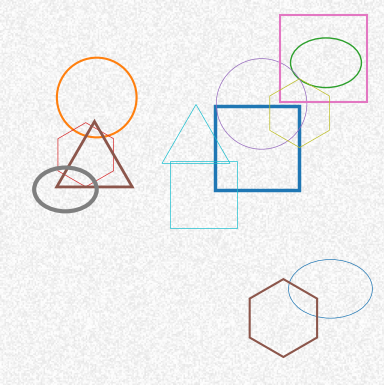[{"shape": "square", "thickness": 2.5, "radius": 0.55, "center": [0.668, 0.616]}, {"shape": "oval", "thickness": 0.5, "radius": 0.54, "center": [0.858, 0.25]}, {"shape": "circle", "thickness": 1.5, "radius": 0.52, "center": [0.251, 0.747]}, {"shape": "oval", "thickness": 1, "radius": 0.46, "center": [0.847, 0.837]}, {"shape": "hexagon", "thickness": 0.5, "radius": 0.42, "center": [0.223, 0.598]}, {"shape": "circle", "thickness": 0.5, "radius": 0.59, "center": [0.679, 0.73]}, {"shape": "hexagon", "thickness": 1.5, "radius": 0.51, "center": [0.736, 0.174]}, {"shape": "triangle", "thickness": 2, "radius": 0.57, "center": [0.245, 0.571]}, {"shape": "square", "thickness": 1.5, "radius": 0.57, "center": [0.84, 0.848]}, {"shape": "oval", "thickness": 3, "radius": 0.41, "center": [0.17, 0.508]}, {"shape": "hexagon", "thickness": 0.5, "radius": 0.45, "center": [0.778, 0.706]}, {"shape": "square", "thickness": 0.5, "radius": 0.44, "center": [0.528, 0.495]}, {"shape": "triangle", "thickness": 0.5, "radius": 0.51, "center": [0.509, 0.627]}]